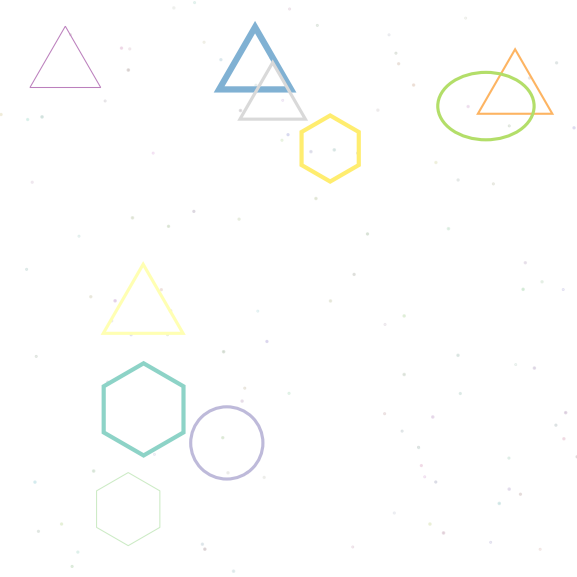[{"shape": "hexagon", "thickness": 2, "radius": 0.4, "center": [0.249, 0.29]}, {"shape": "triangle", "thickness": 1.5, "radius": 0.4, "center": [0.248, 0.462]}, {"shape": "circle", "thickness": 1.5, "radius": 0.31, "center": [0.393, 0.232]}, {"shape": "triangle", "thickness": 3, "radius": 0.36, "center": [0.442, 0.88]}, {"shape": "triangle", "thickness": 1, "radius": 0.37, "center": [0.892, 0.839]}, {"shape": "oval", "thickness": 1.5, "radius": 0.42, "center": [0.841, 0.815]}, {"shape": "triangle", "thickness": 1.5, "radius": 0.33, "center": [0.472, 0.826]}, {"shape": "triangle", "thickness": 0.5, "radius": 0.35, "center": [0.113, 0.883]}, {"shape": "hexagon", "thickness": 0.5, "radius": 0.32, "center": [0.222, 0.118]}, {"shape": "hexagon", "thickness": 2, "radius": 0.29, "center": [0.572, 0.742]}]